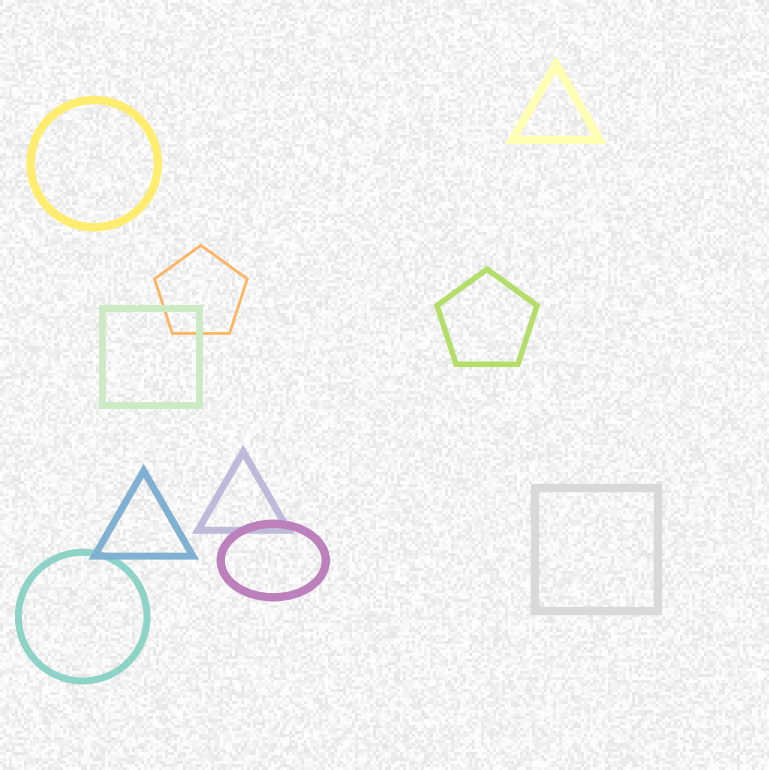[{"shape": "circle", "thickness": 2.5, "radius": 0.42, "center": [0.107, 0.199]}, {"shape": "triangle", "thickness": 3, "radius": 0.33, "center": [0.722, 0.851]}, {"shape": "triangle", "thickness": 2.5, "radius": 0.34, "center": [0.316, 0.345]}, {"shape": "triangle", "thickness": 2.5, "radius": 0.37, "center": [0.187, 0.315]}, {"shape": "pentagon", "thickness": 1, "radius": 0.32, "center": [0.261, 0.618]}, {"shape": "pentagon", "thickness": 2, "radius": 0.34, "center": [0.632, 0.582]}, {"shape": "square", "thickness": 3, "radius": 0.4, "center": [0.775, 0.287]}, {"shape": "oval", "thickness": 3, "radius": 0.34, "center": [0.355, 0.272]}, {"shape": "square", "thickness": 2.5, "radius": 0.32, "center": [0.196, 0.537]}, {"shape": "circle", "thickness": 3, "radius": 0.41, "center": [0.122, 0.787]}]